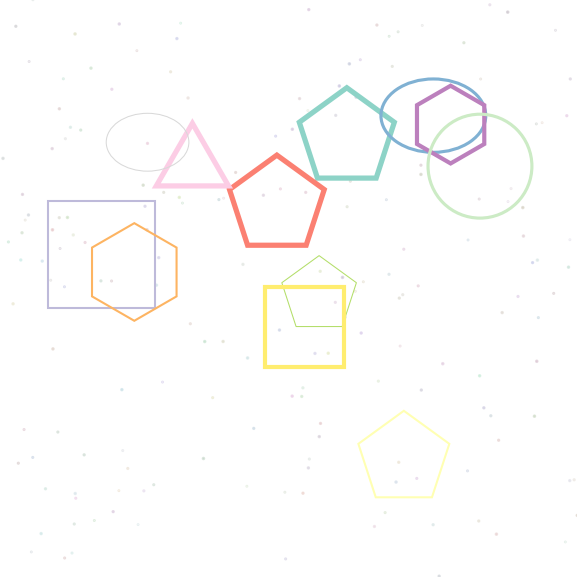[{"shape": "pentagon", "thickness": 2.5, "radius": 0.43, "center": [0.601, 0.761]}, {"shape": "pentagon", "thickness": 1, "radius": 0.41, "center": [0.699, 0.205]}, {"shape": "square", "thickness": 1, "radius": 0.46, "center": [0.176, 0.558]}, {"shape": "pentagon", "thickness": 2.5, "radius": 0.43, "center": [0.479, 0.644]}, {"shape": "oval", "thickness": 1.5, "radius": 0.45, "center": [0.75, 0.799]}, {"shape": "hexagon", "thickness": 1, "radius": 0.42, "center": [0.233, 0.528]}, {"shape": "pentagon", "thickness": 0.5, "radius": 0.34, "center": [0.553, 0.489]}, {"shape": "triangle", "thickness": 2.5, "radius": 0.36, "center": [0.333, 0.713]}, {"shape": "oval", "thickness": 0.5, "radius": 0.36, "center": [0.256, 0.753]}, {"shape": "hexagon", "thickness": 2, "radius": 0.34, "center": [0.78, 0.783]}, {"shape": "circle", "thickness": 1.5, "radius": 0.45, "center": [0.831, 0.711]}, {"shape": "square", "thickness": 2, "radius": 0.34, "center": [0.528, 0.433]}]